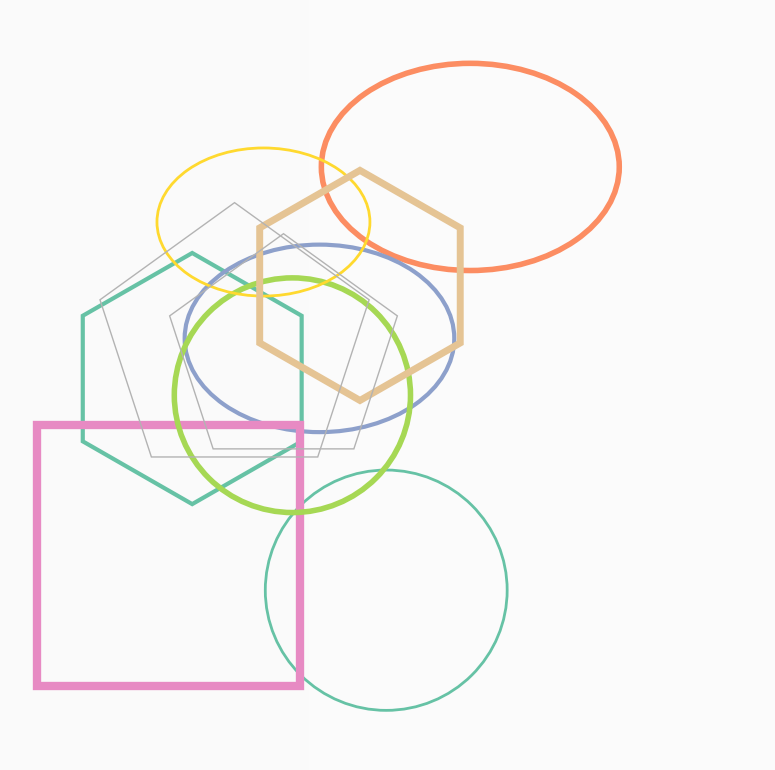[{"shape": "hexagon", "thickness": 1.5, "radius": 0.82, "center": [0.248, 0.508]}, {"shape": "circle", "thickness": 1, "radius": 0.78, "center": [0.498, 0.233]}, {"shape": "oval", "thickness": 2, "radius": 0.96, "center": [0.607, 0.783]}, {"shape": "oval", "thickness": 1.5, "radius": 0.87, "center": [0.412, 0.561]}, {"shape": "square", "thickness": 3, "radius": 0.85, "center": [0.217, 0.278]}, {"shape": "circle", "thickness": 2, "radius": 0.76, "center": [0.377, 0.487]}, {"shape": "oval", "thickness": 1, "radius": 0.69, "center": [0.34, 0.712]}, {"shape": "hexagon", "thickness": 2.5, "radius": 0.75, "center": [0.464, 0.629]}, {"shape": "pentagon", "thickness": 0.5, "radius": 0.91, "center": [0.303, 0.554]}, {"shape": "pentagon", "thickness": 0.5, "radius": 0.77, "center": [0.366, 0.542]}]